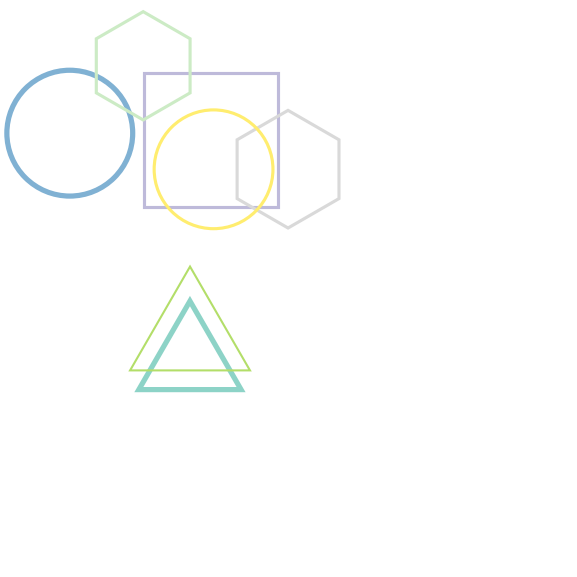[{"shape": "triangle", "thickness": 2.5, "radius": 0.51, "center": [0.329, 0.376]}, {"shape": "square", "thickness": 1.5, "radius": 0.58, "center": [0.366, 0.757]}, {"shape": "circle", "thickness": 2.5, "radius": 0.54, "center": [0.121, 0.769]}, {"shape": "triangle", "thickness": 1, "radius": 0.6, "center": [0.329, 0.418]}, {"shape": "hexagon", "thickness": 1.5, "radius": 0.51, "center": [0.499, 0.706]}, {"shape": "hexagon", "thickness": 1.5, "radius": 0.47, "center": [0.248, 0.885]}, {"shape": "circle", "thickness": 1.5, "radius": 0.51, "center": [0.37, 0.706]}]